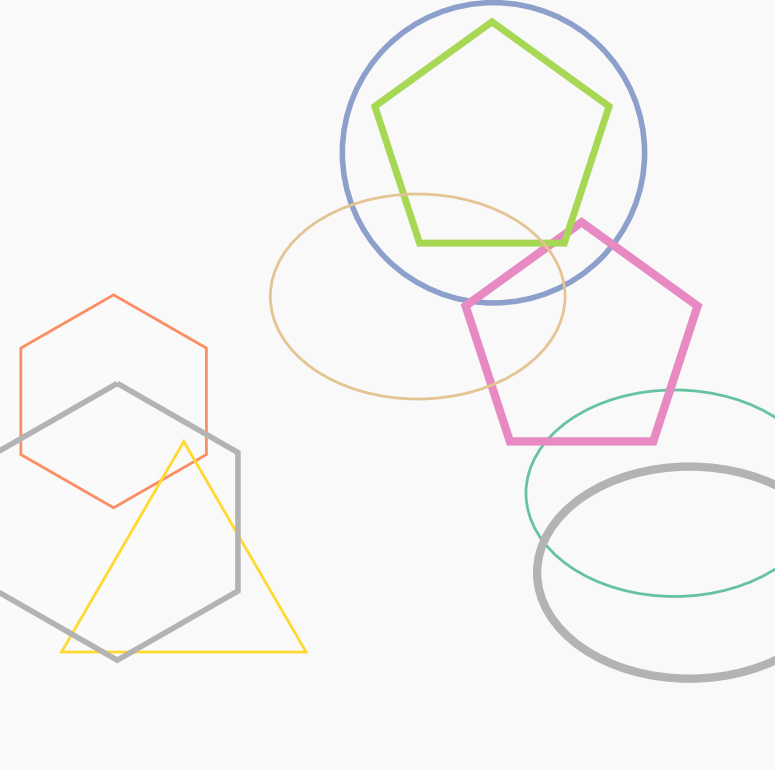[{"shape": "oval", "thickness": 1, "radius": 0.96, "center": [0.87, 0.359]}, {"shape": "hexagon", "thickness": 1, "radius": 0.69, "center": [0.147, 0.479]}, {"shape": "circle", "thickness": 2, "radius": 0.98, "center": [0.637, 0.802]}, {"shape": "pentagon", "thickness": 3, "radius": 0.79, "center": [0.75, 0.554]}, {"shape": "pentagon", "thickness": 2.5, "radius": 0.79, "center": [0.635, 0.813]}, {"shape": "triangle", "thickness": 1, "radius": 0.91, "center": [0.237, 0.244]}, {"shape": "oval", "thickness": 1, "radius": 0.95, "center": [0.539, 0.615]}, {"shape": "hexagon", "thickness": 2, "radius": 0.9, "center": [0.151, 0.322]}, {"shape": "oval", "thickness": 3, "radius": 0.98, "center": [0.89, 0.256]}]